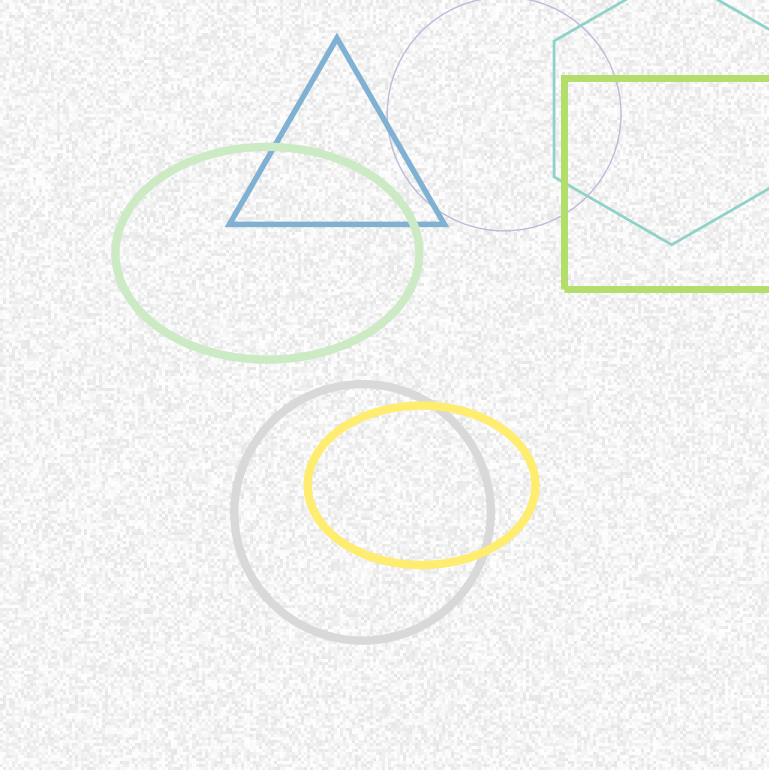[{"shape": "hexagon", "thickness": 1, "radius": 0.88, "center": [0.872, 0.858]}, {"shape": "circle", "thickness": 0.5, "radius": 0.76, "center": [0.655, 0.852]}, {"shape": "triangle", "thickness": 2, "radius": 0.81, "center": [0.438, 0.789]}, {"shape": "square", "thickness": 2.5, "radius": 0.69, "center": [0.869, 0.761]}, {"shape": "circle", "thickness": 3, "radius": 0.83, "center": [0.471, 0.335]}, {"shape": "oval", "thickness": 3, "radius": 0.99, "center": [0.347, 0.671]}, {"shape": "oval", "thickness": 3, "radius": 0.74, "center": [0.547, 0.37]}]